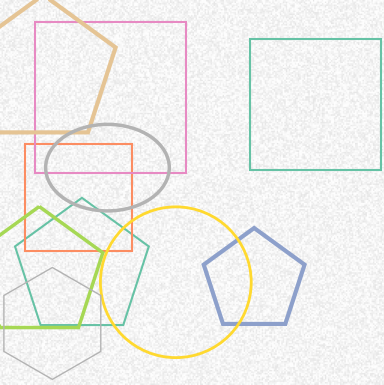[{"shape": "pentagon", "thickness": 1.5, "radius": 0.91, "center": [0.213, 0.303]}, {"shape": "square", "thickness": 1.5, "radius": 0.85, "center": [0.818, 0.729]}, {"shape": "square", "thickness": 1.5, "radius": 0.69, "center": [0.204, 0.487]}, {"shape": "pentagon", "thickness": 3, "radius": 0.69, "center": [0.66, 0.27]}, {"shape": "square", "thickness": 1.5, "radius": 0.98, "center": [0.287, 0.748]}, {"shape": "pentagon", "thickness": 2.5, "radius": 0.87, "center": [0.102, 0.29]}, {"shape": "circle", "thickness": 2, "radius": 0.98, "center": [0.457, 0.267]}, {"shape": "pentagon", "thickness": 3, "radius": 0.99, "center": [0.113, 0.816]}, {"shape": "hexagon", "thickness": 1, "radius": 0.73, "center": [0.136, 0.16]}, {"shape": "oval", "thickness": 2.5, "radius": 0.8, "center": [0.279, 0.565]}]